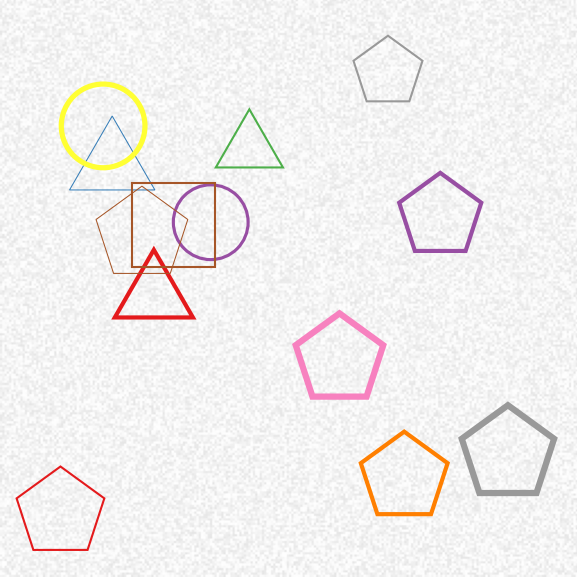[{"shape": "triangle", "thickness": 2, "radius": 0.39, "center": [0.266, 0.488]}, {"shape": "pentagon", "thickness": 1, "radius": 0.4, "center": [0.105, 0.111]}, {"shape": "triangle", "thickness": 0.5, "radius": 0.43, "center": [0.194, 0.713]}, {"shape": "triangle", "thickness": 1, "radius": 0.34, "center": [0.432, 0.743]}, {"shape": "circle", "thickness": 1.5, "radius": 0.32, "center": [0.365, 0.614]}, {"shape": "pentagon", "thickness": 2, "radius": 0.37, "center": [0.762, 0.625]}, {"shape": "pentagon", "thickness": 2, "radius": 0.39, "center": [0.7, 0.173]}, {"shape": "circle", "thickness": 2.5, "radius": 0.36, "center": [0.179, 0.781]}, {"shape": "pentagon", "thickness": 0.5, "radius": 0.42, "center": [0.246, 0.593]}, {"shape": "square", "thickness": 1, "radius": 0.36, "center": [0.301, 0.61]}, {"shape": "pentagon", "thickness": 3, "radius": 0.4, "center": [0.588, 0.377]}, {"shape": "pentagon", "thickness": 1, "radius": 0.31, "center": [0.672, 0.874]}, {"shape": "pentagon", "thickness": 3, "radius": 0.42, "center": [0.88, 0.213]}]